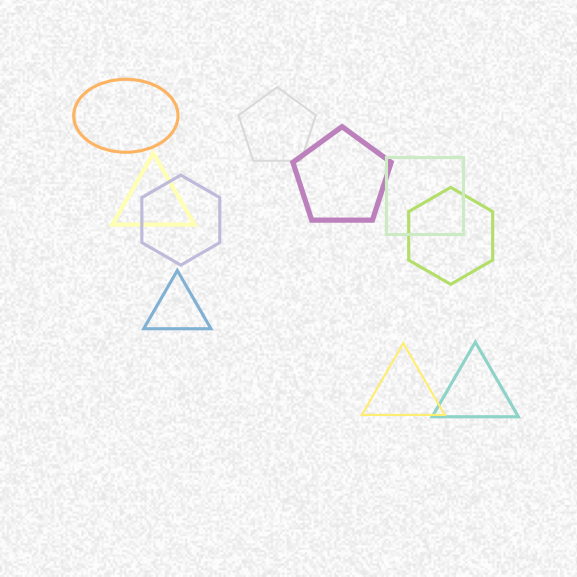[{"shape": "triangle", "thickness": 1.5, "radius": 0.43, "center": [0.823, 0.321]}, {"shape": "triangle", "thickness": 2, "radius": 0.41, "center": [0.266, 0.651]}, {"shape": "hexagon", "thickness": 1.5, "radius": 0.39, "center": [0.313, 0.618]}, {"shape": "triangle", "thickness": 1.5, "radius": 0.34, "center": [0.307, 0.463]}, {"shape": "oval", "thickness": 1.5, "radius": 0.45, "center": [0.218, 0.799]}, {"shape": "hexagon", "thickness": 1.5, "radius": 0.42, "center": [0.78, 0.591]}, {"shape": "pentagon", "thickness": 1, "radius": 0.35, "center": [0.48, 0.778]}, {"shape": "pentagon", "thickness": 2.5, "radius": 0.45, "center": [0.592, 0.69]}, {"shape": "square", "thickness": 1.5, "radius": 0.33, "center": [0.736, 0.661]}, {"shape": "triangle", "thickness": 1, "radius": 0.41, "center": [0.698, 0.322]}]